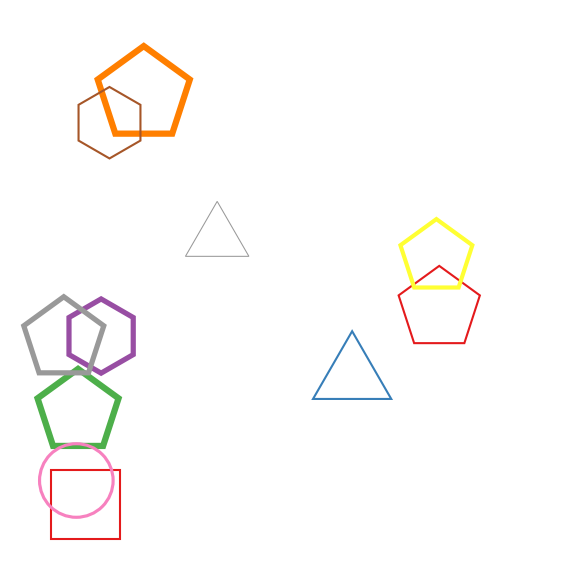[{"shape": "pentagon", "thickness": 1, "radius": 0.37, "center": [0.761, 0.465]}, {"shape": "square", "thickness": 1, "radius": 0.3, "center": [0.148, 0.126]}, {"shape": "triangle", "thickness": 1, "radius": 0.39, "center": [0.61, 0.347]}, {"shape": "pentagon", "thickness": 3, "radius": 0.37, "center": [0.135, 0.287]}, {"shape": "hexagon", "thickness": 2.5, "radius": 0.32, "center": [0.175, 0.417]}, {"shape": "pentagon", "thickness": 3, "radius": 0.42, "center": [0.249, 0.836]}, {"shape": "pentagon", "thickness": 2, "radius": 0.33, "center": [0.756, 0.554]}, {"shape": "hexagon", "thickness": 1, "radius": 0.31, "center": [0.19, 0.787]}, {"shape": "circle", "thickness": 1.5, "radius": 0.32, "center": [0.132, 0.167]}, {"shape": "triangle", "thickness": 0.5, "radius": 0.32, "center": [0.376, 0.587]}, {"shape": "pentagon", "thickness": 2.5, "radius": 0.36, "center": [0.11, 0.412]}]